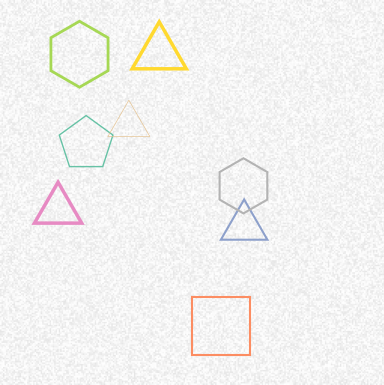[{"shape": "pentagon", "thickness": 1, "radius": 0.37, "center": [0.224, 0.627]}, {"shape": "square", "thickness": 1.5, "radius": 0.38, "center": [0.574, 0.152]}, {"shape": "triangle", "thickness": 1.5, "radius": 0.35, "center": [0.634, 0.412]}, {"shape": "triangle", "thickness": 2.5, "radius": 0.35, "center": [0.151, 0.456]}, {"shape": "hexagon", "thickness": 2, "radius": 0.43, "center": [0.206, 0.859]}, {"shape": "triangle", "thickness": 2.5, "radius": 0.41, "center": [0.414, 0.862]}, {"shape": "triangle", "thickness": 0.5, "radius": 0.31, "center": [0.335, 0.677]}, {"shape": "hexagon", "thickness": 1.5, "radius": 0.36, "center": [0.632, 0.517]}]